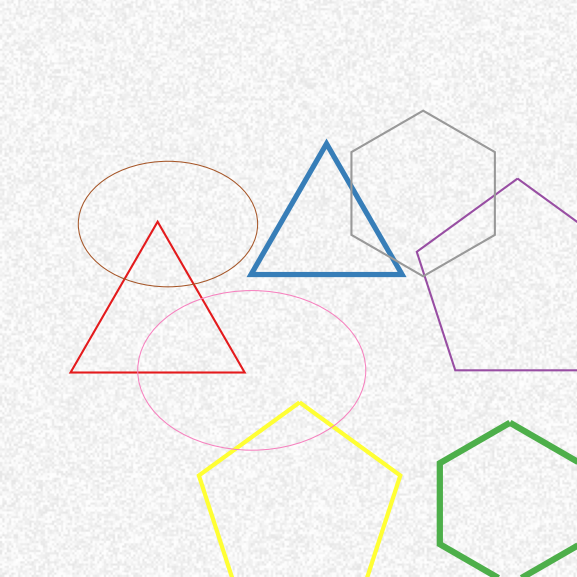[{"shape": "triangle", "thickness": 1, "radius": 0.87, "center": [0.273, 0.441]}, {"shape": "triangle", "thickness": 2.5, "radius": 0.76, "center": [0.565, 0.599]}, {"shape": "hexagon", "thickness": 3, "radius": 0.7, "center": [0.883, 0.127]}, {"shape": "pentagon", "thickness": 1, "radius": 0.92, "center": [0.896, 0.506]}, {"shape": "pentagon", "thickness": 2, "radius": 0.92, "center": [0.519, 0.119]}, {"shape": "oval", "thickness": 0.5, "radius": 0.78, "center": [0.291, 0.611]}, {"shape": "oval", "thickness": 0.5, "radius": 0.99, "center": [0.436, 0.358]}, {"shape": "hexagon", "thickness": 1, "radius": 0.72, "center": [0.733, 0.664]}]